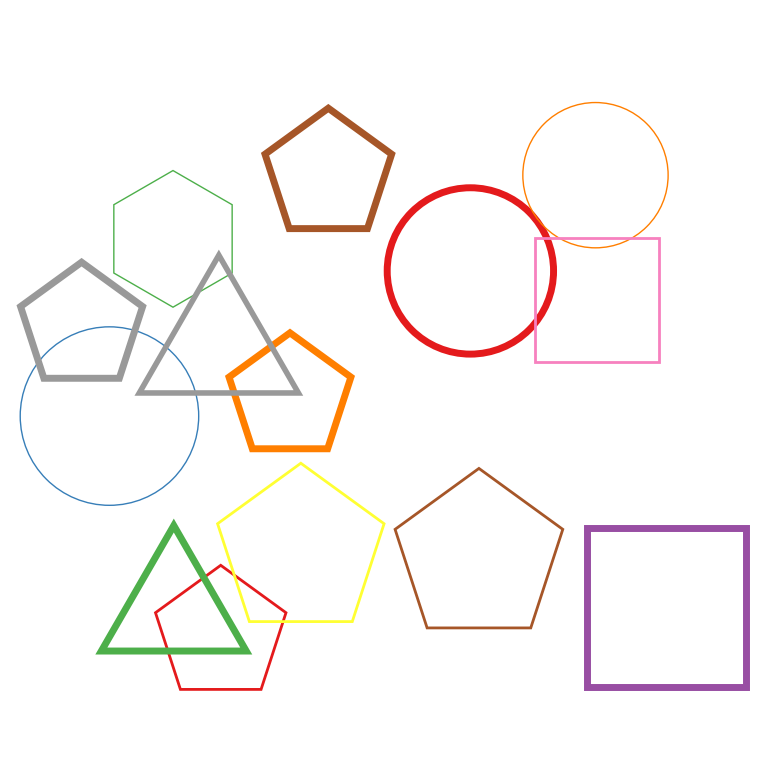[{"shape": "pentagon", "thickness": 1, "radius": 0.45, "center": [0.287, 0.177]}, {"shape": "circle", "thickness": 2.5, "radius": 0.54, "center": [0.611, 0.648]}, {"shape": "circle", "thickness": 0.5, "radius": 0.58, "center": [0.142, 0.46]}, {"shape": "triangle", "thickness": 2.5, "radius": 0.54, "center": [0.226, 0.209]}, {"shape": "hexagon", "thickness": 0.5, "radius": 0.44, "center": [0.225, 0.69]}, {"shape": "square", "thickness": 2.5, "radius": 0.52, "center": [0.866, 0.211]}, {"shape": "circle", "thickness": 0.5, "radius": 0.47, "center": [0.773, 0.772]}, {"shape": "pentagon", "thickness": 2.5, "radius": 0.42, "center": [0.377, 0.485]}, {"shape": "pentagon", "thickness": 1, "radius": 0.57, "center": [0.391, 0.285]}, {"shape": "pentagon", "thickness": 2.5, "radius": 0.43, "center": [0.426, 0.773]}, {"shape": "pentagon", "thickness": 1, "radius": 0.57, "center": [0.622, 0.277]}, {"shape": "square", "thickness": 1, "radius": 0.4, "center": [0.775, 0.61]}, {"shape": "triangle", "thickness": 2, "radius": 0.6, "center": [0.284, 0.549]}, {"shape": "pentagon", "thickness": 2.5, "radius": 0.42, "center": [0.106, 0.576]}]